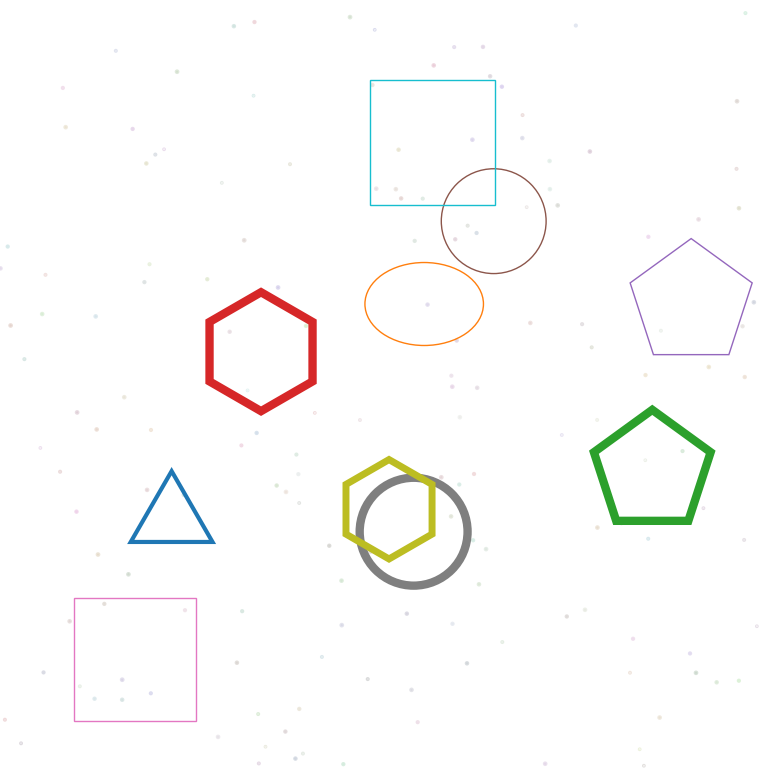[{"shape": "triangle", "thickness": 1.5, "radius": 0.31, "center": [0.223, 0.327]}, {"shape": "oval", "thickness": 0.5, "radius": 0.38, "center": [0.551, 0.605]}, {"shape": "pentagon", "thickness": 3, "radius": 0.4, "center": [0.847, 0.388]}, {"shape": "hexagon", "thickness": 3, "radius": 0.39, "center": [0.339, 0.543]}, {"shape": "pentagon", "thickness": 0.5, "radius": 0.42, "center": [0.898, 0.607]}, {"shape": "circle", "thickness": 0.5, "radius": 0.34, "center": [0.641, 0.713]}, {"shape": "square", "thickness": 0.5, "radius": 0.4, "center": [0.176, 0.143]}, {"shape": "circle", "thickness": 3, "radius": 0.35, "center": [0.537, 0.309]}, {"shape": "hexagon", "thickness": 2.5, "radius": 0.32, "center": [0.505, 0.339]}, {"shape": "square", "thickness": 0.5, "radius": 0.41, "center": [0.561, 0.815]}]